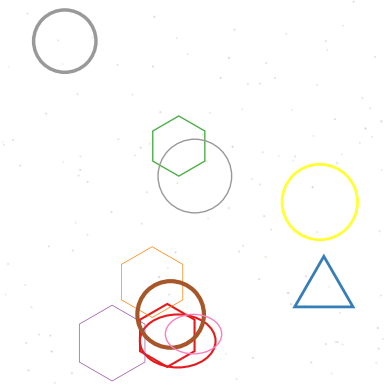[{"shape": "oval", "thickness": 1.5, "radius": 0.49, "center": [0.462, 0.114]}, {"shape": "hexagon", "thickness": 1.5, "radius": 0.41, "center": [0.435, 0.129]}, {"shape": "triangle", "thickness": 2, "radius": 0.44, "center": [0.841, 0.247]}, {"shape": "hexagon", "thickness": 1, "radius": 0.39, "center": [0.464, 0.621]}, {"shape": "hexagon", "thickness": 0.5, "radius": 0.49, "center": [0.291, 0.109]}, {"shape": "hexagon", "thickness": 0.5, "radius": 0.46, "center": [0.395, 0.267]}, {"shape": "circle", "thickness": 2, "radius": 0.49, "center": [0.831, 0.475]}, {"shape": "circle", "thickness": 3, "radius": 0.43, "center": [0.443, 0.183]}, {"shape": "oval", "thickness": 1, "radius": 0.37, "center": [0.503, 0.132]}, {"shape": "circle", "thickness": 2.5, "radius": 0.4, "center": [0.168, 0.893]}, {"shape": "circle", "thickness": 1, "radius": 0.48, "center": [0.506, 0.543]}]